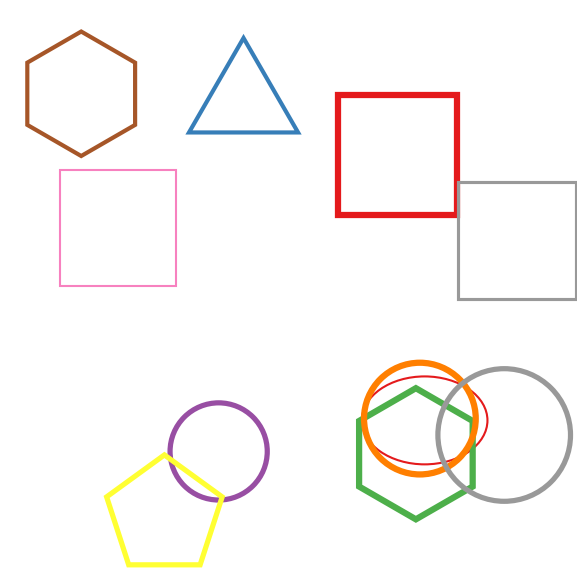[{"shape": "square", "thickness": 3, "radius": 0.52, "center": [0.688, 0.73]}, {"shape": "oval", "thickness": 1, "radius": 0.54, "center": [0.735, 0.271]}, {"shape": "triangle", "thickness": 2, "radius": 0.55, "center": [0.422, 0.824]}, {"shape": "hexagon", "thickness": 3, "radius": 0.57, "center": [0.72, 0.213]}, {"shape": "circle", "thickness": 2.5, "radius": 0.42, "center": [0.379, 0.217]}, {"shape": "circle", "thickness": 3, "radius": 0.48, "center": [0.727, 0.274]}, {"shape": "pentagon", "thickness": 2.5, "radius": 0.53, "center": [0.285, 0.106]}, {"shape": "hexagon", "thickness": 2, "radius": 0.54, "center": [0.141, 0.837]}, {"shape": "square", "thickness": 1, "radius": 0.5, "center": [0.205, 0.605]}, {"shape": "square", "thickness": 1.5, "radius": 0.51, "center": [0.895, 0.583]}, {"shape": "circle", "thickness": 2.5, "radius": 0.57, "center": [0.873, 0.246]}]